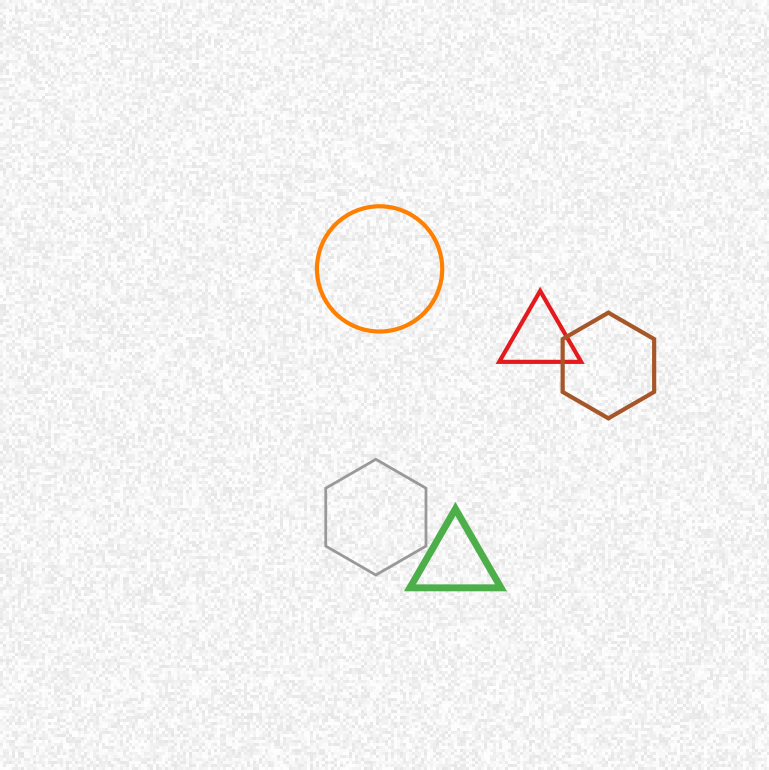[{"shape": "triangle", "thickness": 1.5, "radius": 0.31, "center": [0.702, 0.561]}, {"shape": "triangle", "thickness": 2.5, "radius": 0.34, "center": [0.591, 0.271]}, {"shape": "circle", "thickness": 1.5, "radius": 0.41, "center": [0.493, 0.651]}, {"shape": "hexagon", "thickness": 1.5, "radius": 0.34, "center": [0.79, 0.525]}, {"shape": "hexagon", "thickness": 1, "radius": 0.38, "center": [0.488, 0.328]}]